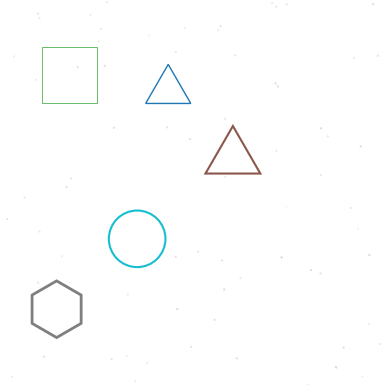[{"shape": "triangle", "thickness": 1, "radius": 0.34, "center": [0.437, 0.765]}, {"shape": "square", "thickness": 0.5, "radius": 0.36, "center": [0.181, 0.805]}, {"shape": "triangle", "thickness": 1.5, "radius": 0.41, "center": [0.605, 0.59]}, {"shape": "hexagon", "thickness": 2, "radius": 0.37, "center": [0.147, 0.197]}, {"shape": "circle", "thickness": 1.5, "radius": 0.37, "center": [0.356, 0.38]}]